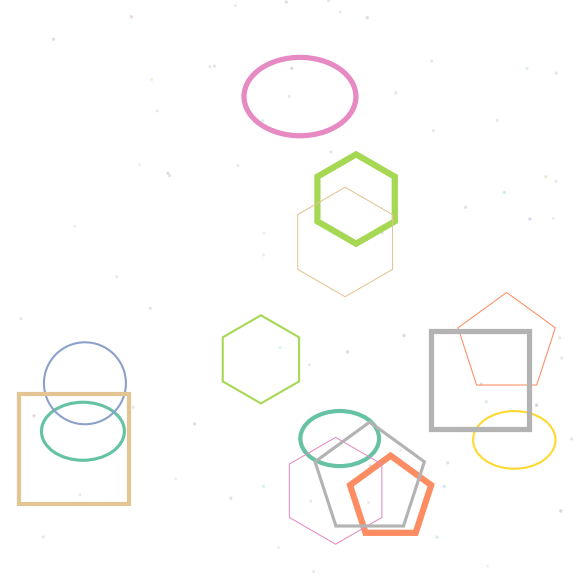[{"shape": "oval", "thickness": 1.5, "radius": 0.36, "center": [0.144, 0.252]}, {"shape": "oval", "thickness": 2, "radius": 0.34, "center": [0.588, 0.24]}, {"shape": "pentagon", "thickness": 0.5, "radius": 0.44, "center": [0.877, 0.404]}, {"shape": "pentagon", "thickness": 3, "radius": 0.37, "center": [0.676, 0.136]}, {"shape": "circle", "thickness": 1, "radius": 0.35, "center": [0.147, 0.335]}, {"shape": "hexagon", "thickness": 0.5, "radius": 0.46, "center": [0.581, 0.149]}, {"shape": "oval", "thickness": 2.5, "radius": 0.48, "center": [0.519, 0.832]}, {"shape": "hexagon", "thickness": 3, "radius": 0.39, "center": [0.617, 0.655]}, {"shape": "hexagon", "thickness": 1, "radius": 0.38, "center": [0.452, 0.377]}, {"shape": "oval", "thickness": 1, "radius": 0.36, "center": [0.891, 0.237]}, {"shape": "hexagon", "thickness": 0.5, "radius": 0.47, "center": [0.598, 0.58]}, {"shape": "square", "thickness": 2, "radius": 0.48, "center": [0.128, 0.221]}, {"shape": "square", "thickness": 2.5, "radius": 0.42, "center": [0.831, 0.341]}, {"shape": "pentagon", "thickness": 1.5, "radius": 0.5, "center": [0.64, 0.169]}]